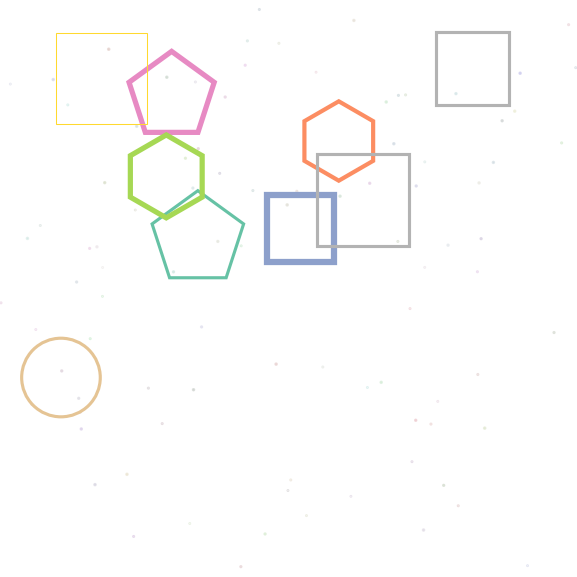[{"shape": "pentagon", "thickness": 1.5, "radius": 0.42, "center": [0.343, 0.586]}, {"shape": "hexagon", "thickness": 2, "radius": 0.34, "center": [0.587, 0.755]}, {"shape": "square", "thickness": 3, "radius": 0.29, "center": [0.521, 0.604]}, {"shape": "pentagon", "thickness": 2.5, "radius": 0.39, "center": [0.297, 0.833]}, {"shape": "hexagon", "thickness": 2.5, "radius": 0.36, "center": [0.288, 0.694]}, {"shape": "square", "thickness": 0.5, "radius": 0.39, "center": [0.176, 0.863]}, {"shape": "circle", "thickness": 1.5, "radius": 0.34, "center": [0.106, 0.345]}, {"shape": "square", "thickness": 1.5, "radius": 0.32, "center": [0.819, 0.88]}, {"shape": "square", "thickness": 1.5, "radius": 0.4, "center": [0.628, 0.653]}]